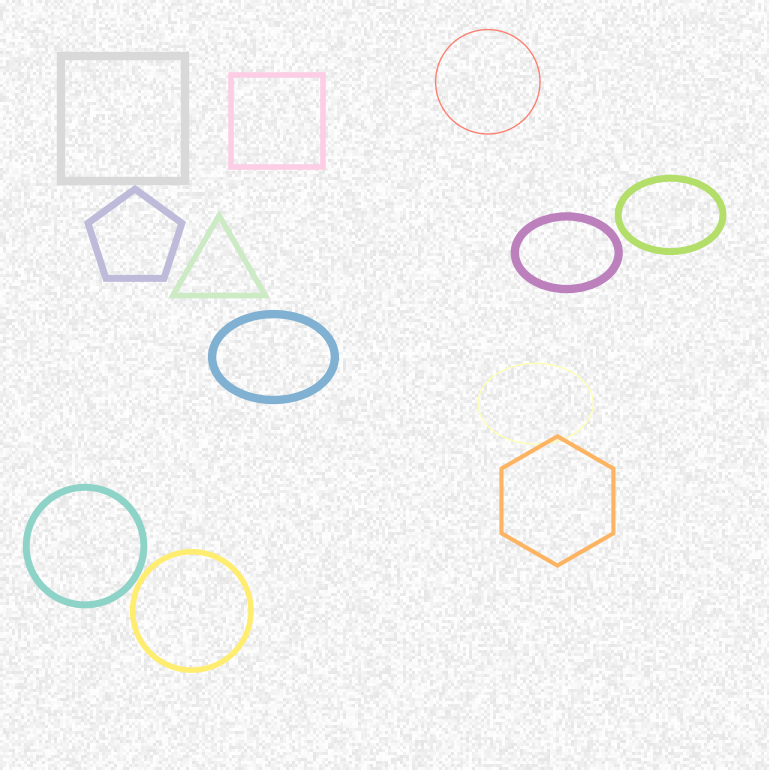[{"shape": "circle", "thickness": 2.5, "radius": 0.38, "center": [0.11, 0.291]}, {"shape": "oval", "thickness": 0.5, "radius": 0.37, "center": [0.696, 0.476]}, {"shape": "pentagon", "thickness": 2.5, "radius": 0.32, "center": [0.175, 0.69]}, {"shape": "circle", "thickness": 0.5, "radius": 0.34, "center": [0.634, 0.894]}, {"shape": "oval", "thickness": 3, "radius": 0.4, "center": [0.355, 0.536]}, {"shape": "hexagon", "thickness": 1.5, "radius": 0.42, "center": [0.724, 0.349]}, {"shape": "oval", "thickness": 2.5, "radius": 0.34, "center": [0.871, 0.721]}, {"shape": "square", "thickness": 2, "radius": 0.3, "center": [0.36, 0.843]}, {"shape": "square", "thickness": 3, "radius": 0.4, "center": [0.16, 0.846]}, {"shape": "oval", "thickness": 3, "radius": 0.34, "center": [0.736, 0.672]}, {"shape": "triangle", "thickness": 2, "radius": 0.35, "center": [0.285, 0.651]}, {"shape": "circle", "thickness": 2, "radius": 0.38, "center": [0.249, 0.207]}]